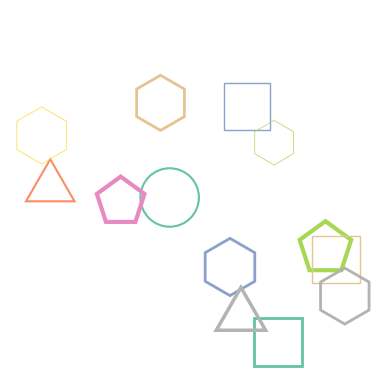[{"shape": "circle", "thickness": 1.5, "radius": 0.38, "center": [0.441, 0.487]}, {"shape": "square", "thickness": 2, "radius": 0.31, "center": [0.722, 0.111]}, {"shape": "triangle", "thickness": 1.5, "radius": 0.36, "center": [0.131, 0.514]}, {"shape": "square", "thickness": 1, "radius": 0.3, "center": [0.642, 0.723]}, {"shape": "hexagon", "thickness": 2, "radius": 0.37, "center": [0.597, 0.307]}, {"shape": "pentagon", "thickness": 3, "radius": 0.33, "center": [0.313, 0.476]}, {"shape": "hexagon", "thickness": 0.5, "radius": 0.29, "center": [0.712, 0.629]}, {"shape": "pentagon", "thickness": 3, "radius": 0.35, "center": [0.845, 0.355]}, {"shape": "hexagon", "thickness": 0.5, "radius": 0.37, "center": [0.108, 0.648]}, {"shape": "hexagon", "thickness": 2, "radius": 0.36, "center": [0.417, 0.733]}, {"shape": "square", "thickness": 1, "radius": 0.31, "center": [0.872, 0.326]}, {"shape": "triangle", "thickness": 2.5, "radius": 0.37, "center": [0.626, 0.179]}, {"shape": "hexagon", "thickness": 2, "radius": 0.36, "center": [0.896, 0.231]}]